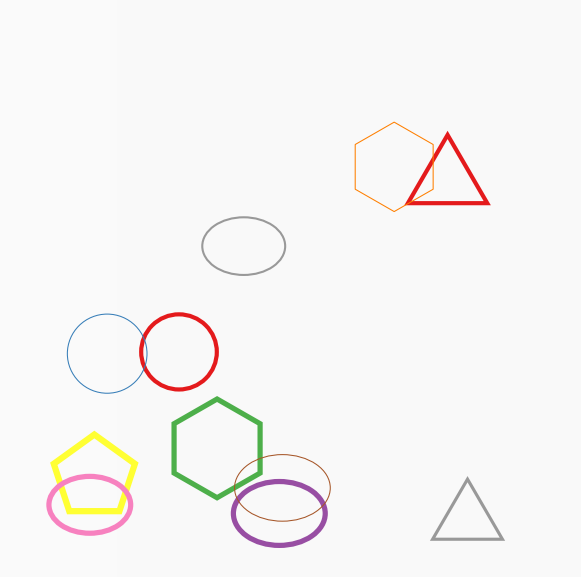[{"shape": "circle", "thickness": 2, "radius": 0.33, "center": [0.308, 0.39]}, {"shape": "triangle", "thickness": 2, "radius": 0.39, "center": [0.77, 0.687]}, {"shape": "circle", "thickness": 0.5, "radius": 0.34, "center": [0.184, 0.387]}, {"shape": "hexagon", "thickness": 2.5, "radius": 0.43, "center": [0.373, 0.223]}, {"shape": "oval", "thickness": 2.5, "radius": 0.4, "center": [0.481, 0.11]}, {"shape": "hexagon", "thickness": 0.5, "radius": 0.39, "center": [0.678, 0.71]}, {"shape": "pentagon", "thickness": 3, "radius": 0.37, "center": [0.162, 0.173]}, {"shape": "oval", "thickness": 0.5, "radius": 0.41, "center": [0.486, 0.154]}, {"shape": "oval", "thickness": 2.5, "radius": 0.35, "center": [0.155, 0.125]}, {"shape": "triangle", "thickness": 1.5, "radius": 0.35, "center": [0.804, 0.1]}, {"shape": "oval", "thickness": 1, "radius": 0.36, "center": [0.419, 0.573]}]